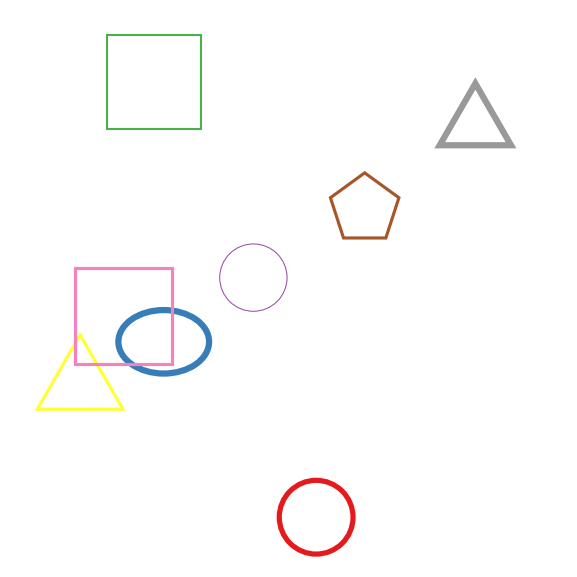[{"shape": "circle", "thickness": 2.5, "radius": 0.32, "center": [0.547, 0.104]}, {"shape": "oval", "thickness": 3, "radius": 0.39, "center": [0.284, 0.407]}, {"shape": "square", "thickness": 1, "radius": 0.41, "center": [0.266, 0.858]}, {"shape": "circle", "thickness": 0.5, "radius": 0.29, "center": [0.439, 0.518]}, {"shape": "triangle", "thickness": 1.5, "radius": 0.43, "center": [0.139, 0.333]}, {"shape": "pentagon", "thickness": 1.5, "radius": 0.31, "center": [0.631, 0.637]}, {"shape": "square", "thickness": 1.5, "radius": 0.42, "center": [0.214, 0.452]}, {"shape": "triangle", "thickness": 3, "radius": 0.36, "center": [0.823, 0.783]}]